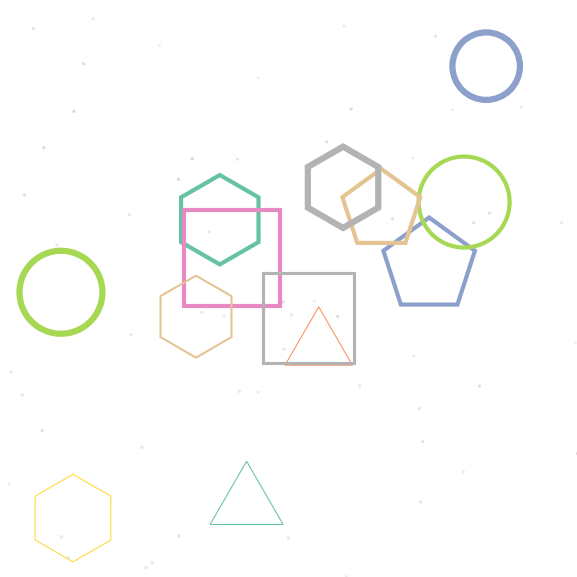[{"shape": "triangle", "thickness": 0.5, "radius": 0.37, "center": [0.427, 0.127]}, {"shape": "hexagon", "thickness": 2, "radius": 0.39, "center": [0.381, 0.619]}, {"shape": "triangle", "thickness": 0.5, "radius": 0.34, "center": [0.552, 0.4]}, {"shape": "circle", "thickness": 3, "radius": 0.29, "center": [0.842, 0.885]}, {"shape": "pentagon", "thickness": 2, "radius": 0.42, "center": [0.743, 0.539]}, {"shape": "square", "thickness": 2, "radius": 0.42, "center": [0.402, 0.553]}, {"shape": "circle", "thickness": 2, "radius": 0.39, "center": [0.804, 0.649]}, {"shape": "circle", "thickness": 3, "radius": 0.36, "center": [0.106, 0.493]}, {"shape": "hexagon", "thickness": 0.5, "radius": 0.38, "center": [0.126, 0.102]}, {"shape": "hexagon", "thickness": 1, "radius": 0.35, "center": [0.339, 0.451]}, {"shape": "pentagon", "thickness": 2, "radius": 0.35, "center": [0.66, 0.636]}, {"shape": "square", "thickness": 1.5, "radius": 0.39, "center": [0.534, 0.448]}, {"shape": "hexagon", "thickness": 3, "radius": 0.35, "center": [0.594, 0.675]}]